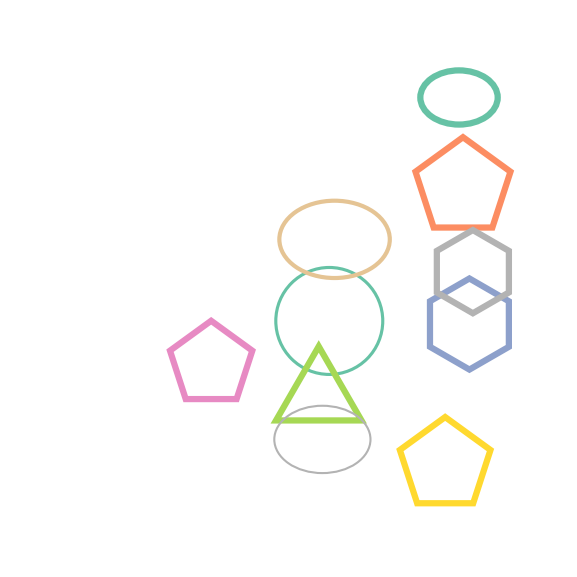[{"shape": "oval", "thickness": 3, "radius": 0.33, "center": [0.795, 0.83]}, {"shape": "circle", "thickness": 1.5, "radius": 0.46, "center": [0.57, 0.443]}, {"shape": "pentagon", "thickness": 3, "radius": 0.43, "center": [0.802, 0.675]}, {"shape": "hexagon", "thickness": 3, "radius": 0.39, "center": [0.813, 0.438]}, {"shape": "pentagon", "thickness": 3, "radius": 0.37, "center": [0.366, 0.369]}, {"shape": "triangle", "thickness": 3, "radius": 0.43, "center": [0.552, 0.314]}, {"shape": "pentagon", "thickness": 3, "radius": 0.41, "center": [0.771, 0.194]}, {"shape": "oval", "thickness": 2, "radius": 0.48, "center": [0.579, 0.585]}, {"shape": "oval", "thickness": 1, "radius": 0.42, "center": [0.558, 0.238]}, {"shape": "hexagon", "thickness": 3, "radius": 0.36, "center": [0.819, 0.529]}]